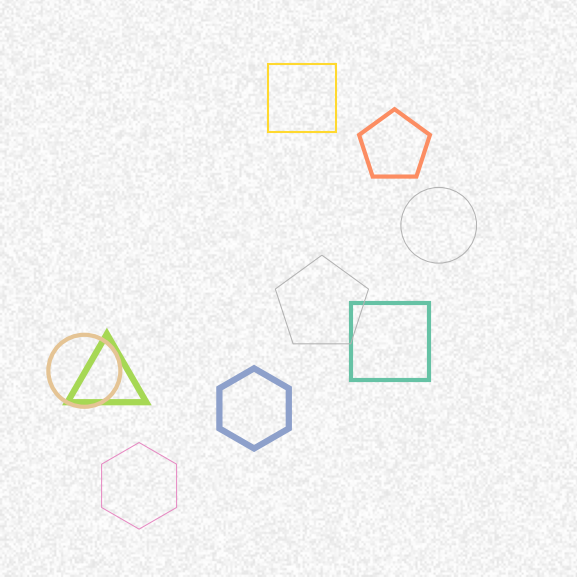[{"shape": "square", "thickness": 2, "radius": 0.33, "center": [0.675, 0.408]}, {"shape": "pentagon", "thickness": 2, "radius": 0.32, "center": [0.683, 0.746]}, {"shape": "hexagon", "thickness": 3, "radius": 0.35, "center": [0.44, 0.292]}, {"shape": "hexagon", "thickness": 0.5, "radius": 0.37, "center": [0.241, 0.158]}, {"shape": "triangle", "thickness": 3, "radius": 0.39, "center": [0.185, 0.342]}, {"shape": "square", "thickness": 1, "radius": 0.29, "center": [0.524, 0.829]}, {"shape": "circle", "thickness": 2, "radius": 0.31, "center": [0.146, 0.357]}, {"shape": "circle", "thickness": 0.5, "radius": 0.33, "center": [0.76, 0.609]}, {"shape": "pentagon", "thickness": 0.5, "radius": 0.42, "center": [0.557, 0.472]}]